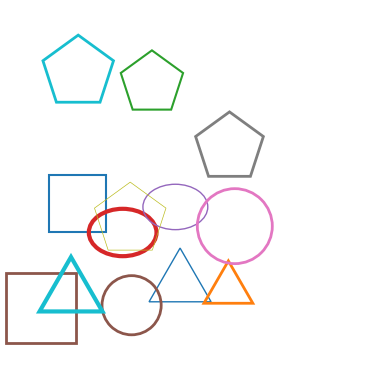[{"shape": "triangle", "thickness": 1, "radius": 0.47, "center": [0.468, 0.263]}, {"shape": "square", "thickness": 1.5, "radius": 0.37, "center": [0.201, 0.472]}, {"shape": "triangle", "thickness": 2, "radius": 0.37, "center": [0.593, 0.249]}, {"shape": "pentagon", "thickness": 1.5, "radius": 0.43, "center": [0.395, 0.784]}, {"shape": "oval", "thickness": 3, "radius": 0.44, "center": [0.319, 0.396]}, {"shape": "oval", "thickness": 1, "radius": 0.42, "center": [0.455, 0.462]}, {"shape": "square", "thickness": 2, "radius": 0.45, "center": [0.106, 0.2]}, {"shape": "circle", "thickness": 2, "radius": 0.38, "center": [0.342, 0.207]}, {"shape": "circle", "thickness": 2, "radius": 0.49, "center": [0.61, 0.413]}, {"shape": "pentagon", "thickness": 2, "radius": 0.46, "center": [0.596, 0.617]}, {"shape": "pentagon", "thickness": 0.5, "radius": 0.49, "center": [0.338, 0.429]}, {"shape": "triangle", "thickness": 3, "radius": 0.47, "center": [0.184, 0.238]}, {"shape": "pentagon", "thickness": 2, "radius": 0.48, "center": [0.203, 0.812]}]